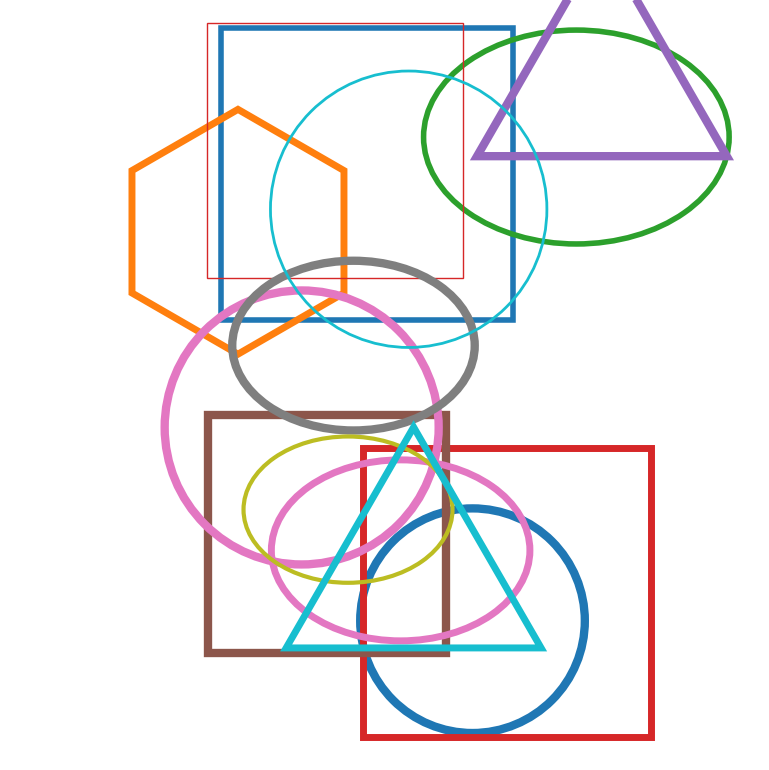[{"shape": "circle", "thickness": 3, "radius": 0.73, "center": [0.614, 0.194]}, {"shape": "square", "thickness": 2, "radius": 0.95, "center": [0.476, 0.774]}, {"shape": "hexagon", "thickness": 2.5, "radius": 0.79, "center": [0.309, 0.699]}, {"shape": "oval", "thickness": 2, "radius": 0.99, "center": [0.749, 0.822]}, {"shape": "square", "thickness": 2.5, "radius": 0.94, "center": [0.658, 0.23]}, {"shape": "square", "thickness": 0.5, "radius": 0.83, "center": [0.435, 0.804]}, {"shape": "triangle", "thickness": 3, "radius": 0.94, "center": [0.782, 0.891]}, {"shape": "square", "thickness": 3, "radius": 0.77, "center": [0.424, 0.307]}, {"shape": "circle", "thickness": 3, "radius": 0.89, "center": [0.392, 0.445]}, {"shape": "oval", "thickness": 2.5, "radius": 0.84, "center": [0.52, 0.285]}, {"shape": "oval", "thickness": 3, "radius": 0.79, "center": [0.459, 0.551]}, {"shape": "oval", "thickness": 1.5, "radius": 0.68, "center": [0.452, 0.338]}, {"shape": "circle", "thickness": 1, "radius": 0.9, "center": [0.531, 0.728]}, {"shape": "triangle", "thickness": 2.5, "radius": 0.96, "center": [0.537, 0.254]}]